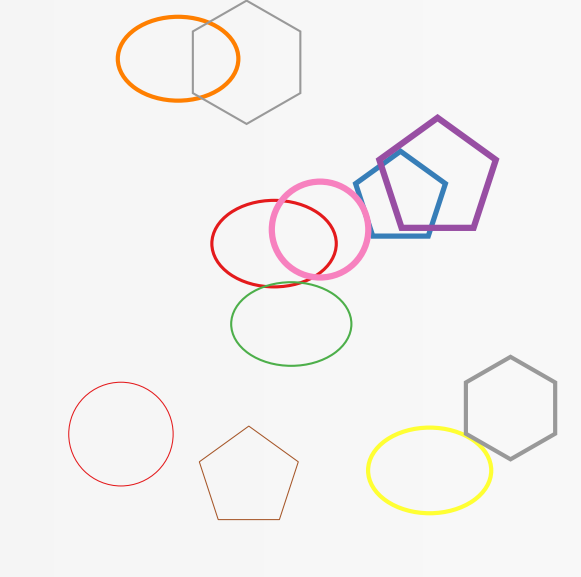[{"shape": "oval", "thickness": 1.5, "radius": 0.54, "center": [0.472, 0.577]}, {"shape": "circle", "thickness": 0.5, "radius": 0.45, "center": [0.208, 0.247]}, {"shape": "pentagon", "thickness": 2.5, "radius": 0.41, "center": [0.689, 0.656]}, {"shape": "oval", "thickness": 1, "radius": 0.52, "center": [0.501, 0.438]}, {"shape": "pentagon", "thickness": 3, "radius": 0.53, "center": [0.753, 0.69]}, {"shape": "oval", "thickness": 2, "radius": 0.52, "center": [0.306, 0.897]}, {"shape": "oval", "thickness": 2, "radius": 0.53, "center": [0.739, 0.185]}, {"shape": "pentagon", "thickness": 0.5, "radius": 0.45, "center": [0.428, 0.172]}, {"shape": "circle", "thickness": 3, "radius": 0.42, "center": [0.551, 0.602]}, {"shape": "hexagon", "thickness": 2, "radius": 0.44, "center": [0.878, 0.292]}, {"shape": "hexagon", "thickness": 1, "radius": 0.53, "center": [0.424, 0.891]}]